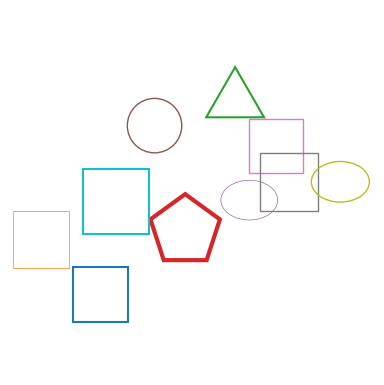[{"shape": "square", "thickness": 1.5, "radius": 0.36, "center": [0.261, 0.236]}, {"shape": "square", "thickness": 0.5, "radius": 0.37, "center": [0.106, 0.378]}, {"shape": "triangle", "thickness": 1.5, "radius": 0.43, "center": [0.611, 0.739]}, {"shape": "pentagon", "thickness": 3, "radius": 0.47, "center": [0.481, 0.401]}, {"shape": "oval", "thickness": 0.5, "radius": 0.37, "center": [0.647, 0.48]}, {"shape": "circle", "thickness": 1, "radius": 0.35, "center": [0.401, 0.674]}, {"shape": "square", "thickness": 1, "radius": 0.35, "center": [0.718, 0.62]}, {"shape": "square", "thickness": 1, "radius": 0.38, "center": [0.751, 0.526]}, {"shape": "oval", "thickness": 1, "radius": 0.38, "center": [0.884, 0.528]}, {"shape": "square", "thickness": 1.5, "radius": 0.43, "center": [0.302, 0.476]}]